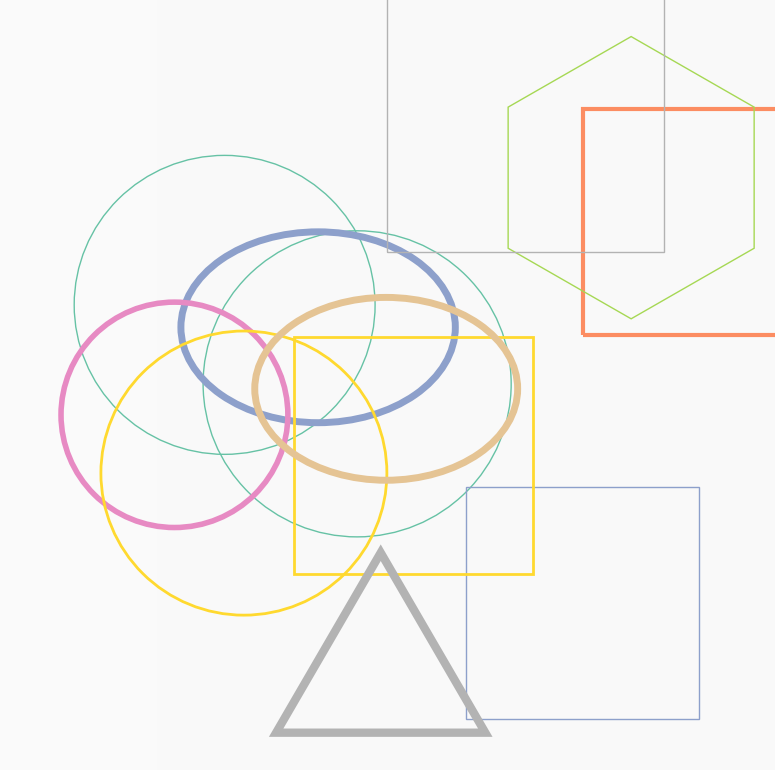[{"shape": "circle", "thickness": 0.5, "radius": 0.99, "center": [0.461, 0.502]}, {"shape": "circle", "thickness": 0.5, "radius": 0.97, "center": [0.29, 0.604]}, {"shape": "square", "thickness": 1.5, "radius": 0.73, "center": [0.899, 0.712]}, {"shape": "square", "thickness": 0.5, "radius": 0.75, "center": [0.751, 0.216]}, {"shape": "oval", "thickness": 2.5, "radius": 0.89, "center": [0.41, 0.575]}, {"shape": "circle", "thickness": 2, "radius": 0.73, "center": [0.225, 0.461]}, {"shape": "hexagon", "thickness": 0.5, "radius": 0.92, "center": [0.814, 0.769]}, {"shape": "square", "thickness": 1, "radius": 0.77, "center": [0.534, 0.408]}, {"shape": "circle", "thickness": 1, "radius": 0.92, "center": [0.315, 0.386]}, {"shape": "oval", "thickness": 2.5, "radius": 0.85, "center": [0.498, 0.495]}, {"shape": "square", "thickness": 0.5, "radius": 0.89, "center": [0.678, 0.852]}, {"shape": "triangle", "thickness": 3, "radius": 0.78, "center": [0.491, 0.126]}]